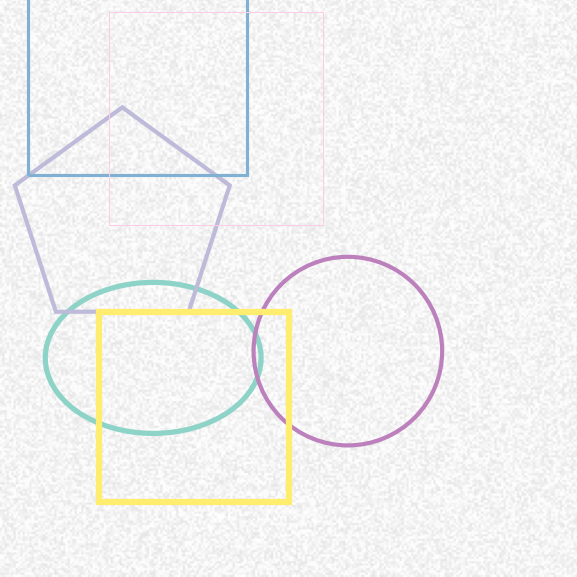[{"shape": "oval", "thickness": 2.5, "radius": 0.93, "center": [0.265, 0.379]}, {"shape": "pentagon", "thickness": 2, "radius": 0.98, "center": [0.212, 0.618]}, {"shape": "square", "thickness": 1.5, "radius": 0.95, "center": [0.238, 0.885]}, {"shape": "square", "thickness": 0.5, "radius": 0.92, "center": [0.374, 0.794]}, {"shape": "circle", "thickness": 2, "radius": 0.82, "center": [0.602, 0.391]}, {"shape": "square", "thickness": 3, "radius": 0.82, "center": [0.336, 0.295]}]